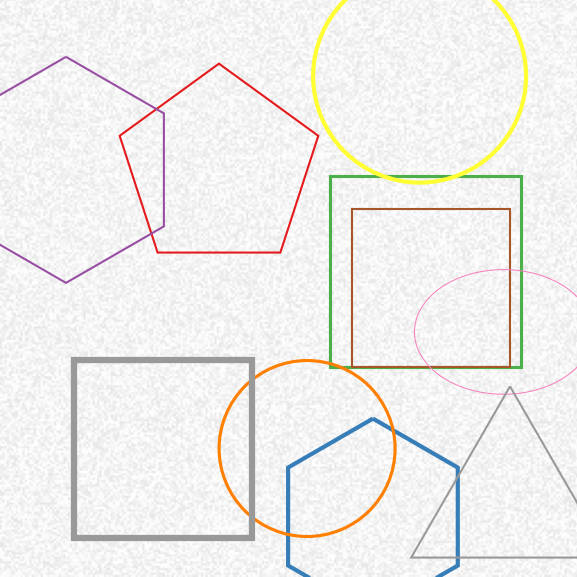[{"shape": "pentagon", "thickness": 1, "radius": 0.9, "center": [0.379, 0.708]}, {"shape": "hexagon", "thickness": 2, "radius": 0.85, "center": [0.646, 0.105]}, {"shape": "square", "thickness": 1.5, "radius": 0.83, "center": [0.737, 0.529]}, {"shape": "hexagon", "thickness": 1, "radius": 0.98, "center": [0.114, 0.705]}, {"shape": "circle", "thickness": 1.5, "radius": 0.76, "center": [0.532, 0.222]}, {"shape": "circle", "thickness": 2, "radius": 0.92, "center": [0.727, 0.867]}, {"shape": "square", "thickness": 1, "radius": 0.68, "center": [0.746, 0.501]}, {"shape": "oval", "thickness": 0.5, "radius": 0.77, "center": [0.872, 0.424]}, {"shape": "triangle", "thickness": 1, "radius": 0.99, "center": [0.883, 0.132]}, {"shape": "square", "thickness": 3, "radius": 0.77, "center": [0.282, 0.222]}]